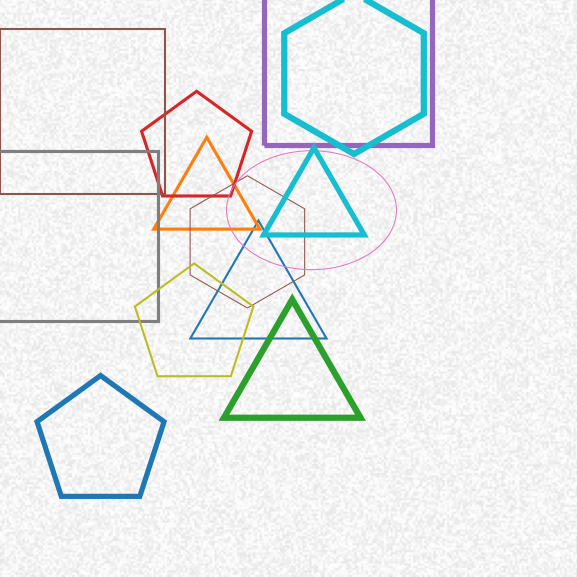[{"shape": "pentagon", "thickness": 2.5, "radius": 0.58, "center": [0.174, 0.233]}, {"shape": "triangle", "thickness": 1, "radius": 0.68, "center": [0.447, 0.481]}, {"shape": "triangle", "thickness": 1.5, "radius": 0.53, "center": [0.358, 0.655]}, {"shape": "triangle", "thickness": 3, "radius": 0.68, "center": [0.506, 0.344]}, {"shape": "pentagon", "thickness": 1.5, "radius": 0.5, "center": [0.34, 0.741]}, {"shape": "square", "thickness": 2.5, "radius": 0.73, "center": [0.603, 0.894]}, {"shape": "hexagon", "thickness": 0.5, "radius": 0.57, "center": [0.428, 0.58]}, {"shape": "square", "thickness": 1, "radius": 0.72, "center": [0.143, 0.806]}, {"shape": "oval", "thickness": 0.5, "radius": 0.74, "center": [0.539, 0.635]}, {"shape": "square", "thickness": 1.5, "radius": 0.74, "center": [0.126, 0.59]}, {"shape": "pentagon", "thickness": 1, "radius": 0.54, "center": [0.336, 0.435]}, {"shape": "hexagon", "thickness": 3, "radius": 0.7, "center": [0.613, 0.872]}, {"shape": "triangle", "thickness": 2.5, "radius": 0.5, "center": [0.544, 0.643]}]